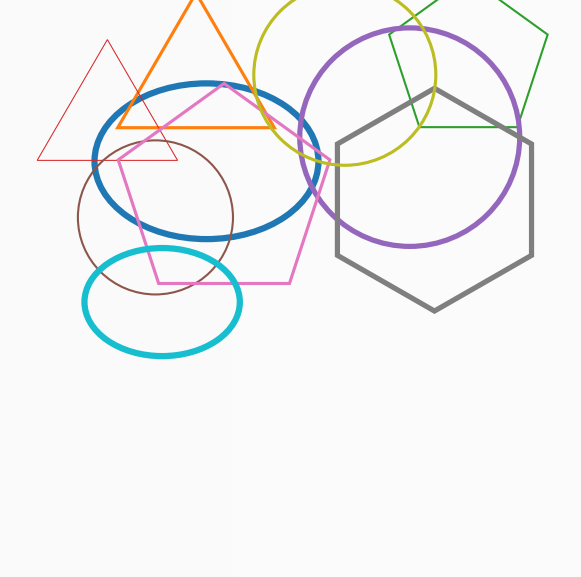[{"shape": "oval", "thickness": 3, "radius": 0.96, "center": [0.355, 0.72]}, {"shape": "triangle", "thickness": 1.5, "radius": 0.78, "center": [0.337, 0.856]}, {"shape": "pentagon", "thickness": 1, "radius": 0.72, "center": [0.806, 0.895]}, {"shape": "triangle", "thickness": 0.5, "radius": 0.7, "center": [0.185, 0.791]}, {"shape": "circle", "thickness": 2.5, "radius": 0.95, "center": [0.705, 0.762]}, {"shape": "circle", "thickness": 1, "radius": 0.67, "center": [0.267, 0.623]}, {"shape": "pentagon", "thickness": 1.5, "radius": 0.96, "center": [0.386, 0.663]}, {"shape": "hexagon", "thickness": 2.5, "radius": 0.96, "center": [0.747, 0.653]}, {"shape": "circle", "thickness": 1.5, "radius": 0.78, "center": [0.593, 0.87]}, {"shape": "oval", "thickness": 3, "radius": 0.67, "center": [0.279, 0.476]}]